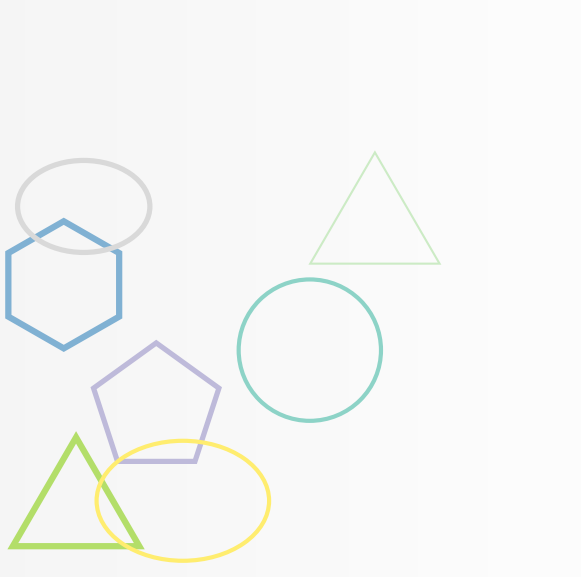[{"shape": "circle", "thickness": 2, "radius": 0.61, "center": [0.533, 0.393]}, {"shape": "pentagon", "thickness": 2.5, "radius": 0.57, "center": [0.269, 0.292]}, {"shape": "hexagon", "thickness": 3, "radius": 0.55, "center": [0.11, 0.506]}, {"shape": "triangle", "thickness": 3, "radius": 0.63, "center": [0.131, 0.116]}, {"shape": "oval", "thickness": 2.5, "radius": 0.57, "center": [0.144, 0.642]}, {"shape": "triangle", "thickness": 1, "radius": 0.64, "center": [0.645, 0.607]}, {"shape": "oval", "thickness": 2, "radius": 0.74, "center": [0.315, 0.132]}]